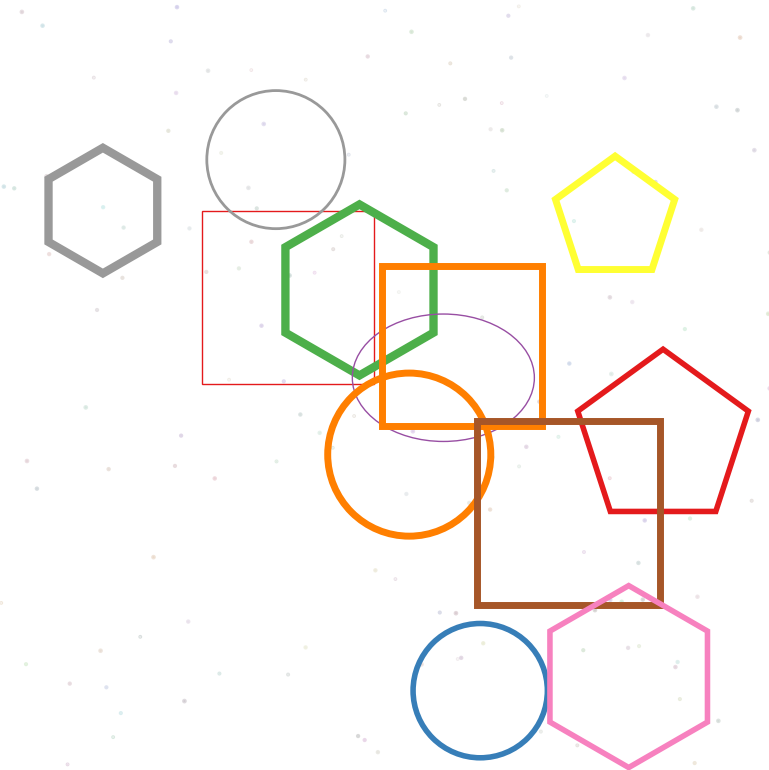[{"shape": "pentagon", "thickness": 2, "radius": 0.58, "center": [0.861, 0.43]}, {"shape": "square", "thickness": 0.5, "radius": 0.56, "center": [0.374, 0.613]}, {"shape": "circle", "thickness": 2, "radius": 0.44, "center": [0.624, 0.103]}, {"shape": "hexagon", "thickness": 3, "radius": 0.56, "center": [0.467, 0.623]}, {"shape": "oval", "thickness": 0.5, "radius": 0.59, "center": [0.576, 0.509]}, {"shape": "circle", "thickness": 2.5, "radius": 0.53, "center": [0.531, 0.41]}, {"shape": "square", "thickness": 2.5, "radius": 0.52, "center": [0.6, 0.55]}, {"shape": "pentagon", "thickness": 2.5, "radius": 0.41, "center": [0.799, 0.716]}, {"shape": "square", "thickness": 2.5, "radius": 0.59, "center": [0.738, 0.334]}, {"shape": "hexagon", "thickness": 2, "radius": 0.59, "center": [0.817, 0.121]}, {"shape": "hexagon", "thickness": 3, "radius": 0.41, "center": [0.134, 0.727]}, {"shape": "circle", "thickness": 1, "radius": 0.45, "center": [0.358, 0.793]}]